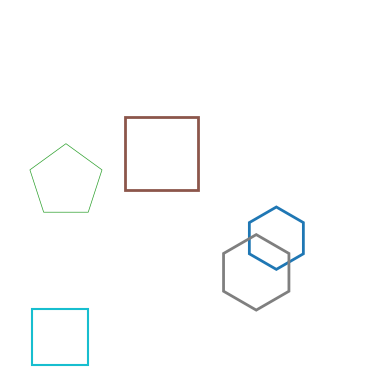[{"shape": "hexagon", "thickness": 2, "radius": 0.41, "center": [0.718, 0.381]}, {"shape": "pentagon", "thickness": 0.5, "radius": 0.49, "center": [0.171, 0.528]}, {"shape": "square", "thickness": 2, "radius": 0.47, "center": [0.42, 0.601]}, {"shape": "hexagon", "thickness": 2, "radius": 0.49, "center": [0.666, 0.293]}, {"shape": "square", "thickness": 1.5, "radius": 0.36, "center": [0.156, 0.124]}]